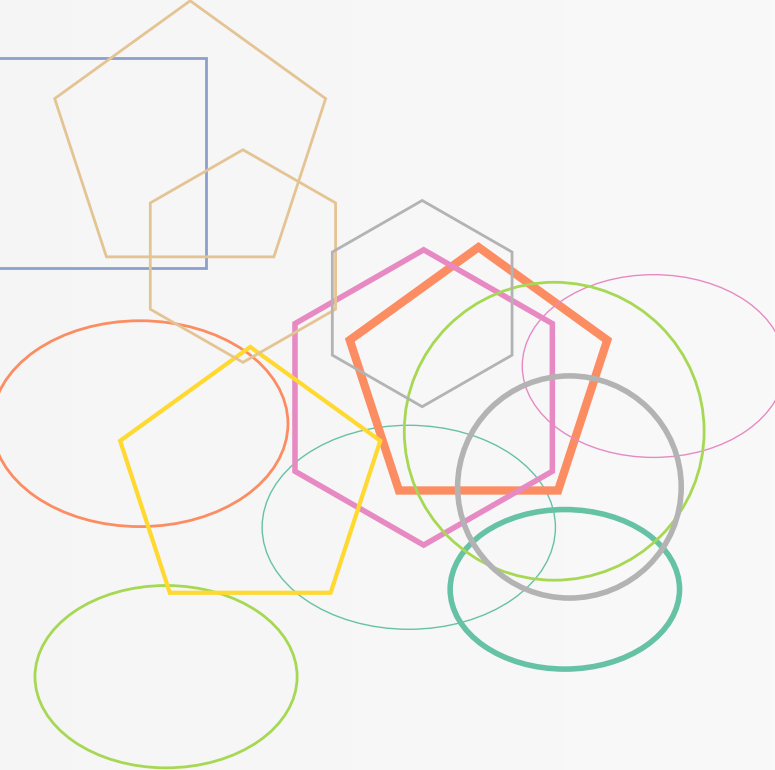[{"shape": "oval", "thickness": 2, "radius": 0.74, "center": [0.729, 0.235]}, {"shape": "oval", "thickness": 0.5, "radius": 0.95, "center": [0.527, 0.315]}, {"shape": "oval", "thickness": 1, "radius": 0.95, "center": [0.181, 0.45]}, {"shape": "pentagon", "thickness": 3, "radius": 0.87, "center": [0.617, 0.504]}, {"shape": "square", "thickness": 1, "radius": 0.68, "center": [0.13, 0.788]}, {"shape": "oval", "thickness": 0.5, "radius": 0.85, "center": [0.843, 0.525]}, {"shape": "hexagon", "thickness": 2, "radius": 0.96, "center": [0.547, 0.484]}, {"shape": "circle", "thickness": 1, "radius": 0.97, "center": [0.715, 0.44]}, {"shape": "oval", "thickness": 1, "radius": 0.85, "center": [0.214, 0.121]}, {"shape": "pentagon", "thickness": 1.5, "radius": 0.88, "center": [0.323, 0.373]}, {"shape": "pentagon", "thickness": 1, "radius": 0.92, "center": [0.245, 0.815]}, {"shape": "hexagon", "thickness": 1, "radius": 0.69, "center": [0.313, 0.667]}, {"shape": "hexagon", "thickness": 1, "radius": 0.67, "center": [0.545, 0.606]}, {"shape": "circle", "thickness": 2, "radius": 0.72, "center": [0.735, 0.368]}]